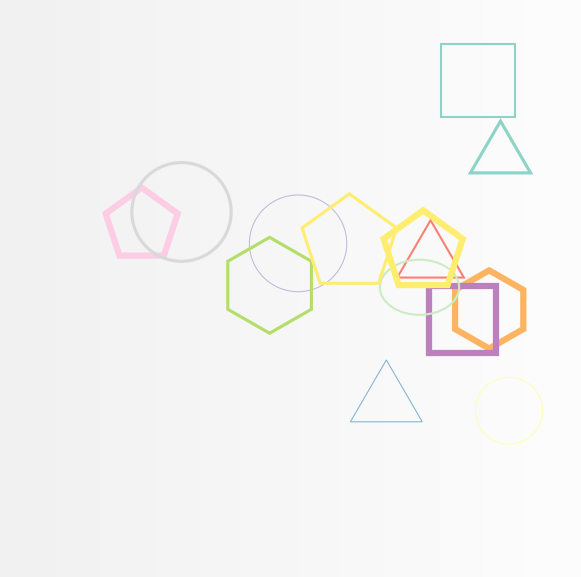[{"shape": "square", "thickness": 1, "radius": 0.32, "center": [0.822, 0.86]}, {"shape": "triangle", "thickness": 1.5, "radius": 0.3, "center": [0.861, 0.73]}, {"shape": "circle", "thickness": 0.5, "radius": 0.29, "center": [0.876, 0.288]}, {"shape": "circle", "thickness": 0.5, "radius": 0.42, "center": [0.513, 0.578]}, {"shape": "triangle", "thickness": 1, "radius": 0.33, "center": [0.741, 0.552]}, {"shape": "triangle", "thickness": 0.5, "radius": 0.36, "center": [0.665, 0.304]}, {"shape": "hexagon", "thickness": 3, "radius": 0.34, "center": [0.842, 0.463]}, {"shape": "hexagon", "thickness": 1.5, "radius": 0.42, "center": [0.464, 0.505]}, {"shape": "pentagon", "thickness": 3, "radius": 0.33, "center": [0.244, 0.609]}, {"shape": "circle", "thickness": 1.5, "radius": 0.43, "center": [0.312, 0.632]}, {"shape": "square", "thickness": 3, "radius": 0.29, "center": [0.795, 0.446]}, {"shape": "oval", "thickness": 1, "radius": 0.34, "center": [0.722, 0.502]}, {"shape": "pentagon", "thickness": 1.5, "radius": 0.43, "center": [0.601, 0.578]}, {"shape": "pentagon", "thickness": 3, "radius": 0.36, "center": [0.728, 0.563]}]